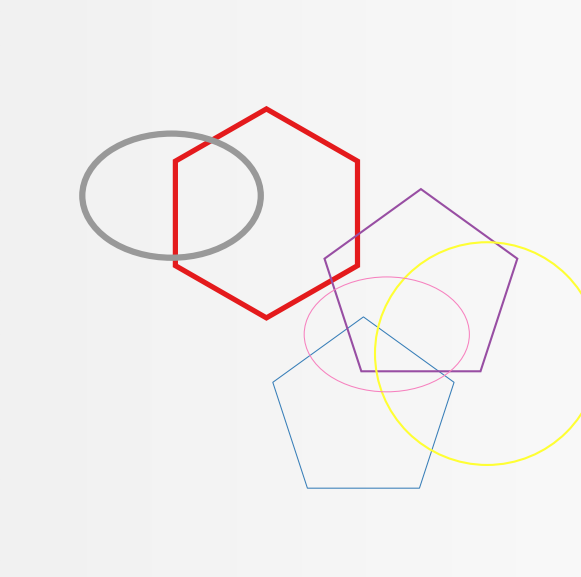[{"shape": "hexagon", "thickness": 2.5, "radius": 0.9, "center": [0.458, 0.63]}, {"shape": "pentagon", "thickness": 0.5, "radius": 0.82, "center": [0.625, 0.286]}, {"shape": "pentagon", "thickness": 1, "radius": 0.87, "center": [0.724, 0.497]}, {"shape": "circle", "thickness": 1, "radius": 0.96, "center": [0.838, 0.387]}, {"shape": "oval", "thickness": 0.5, "radius": 0.71, "center": [0.665, 0.42]}, {"shape": "oval", "thickness": 3, "radius": 0.77, "center": [0.295, 0.66]}]